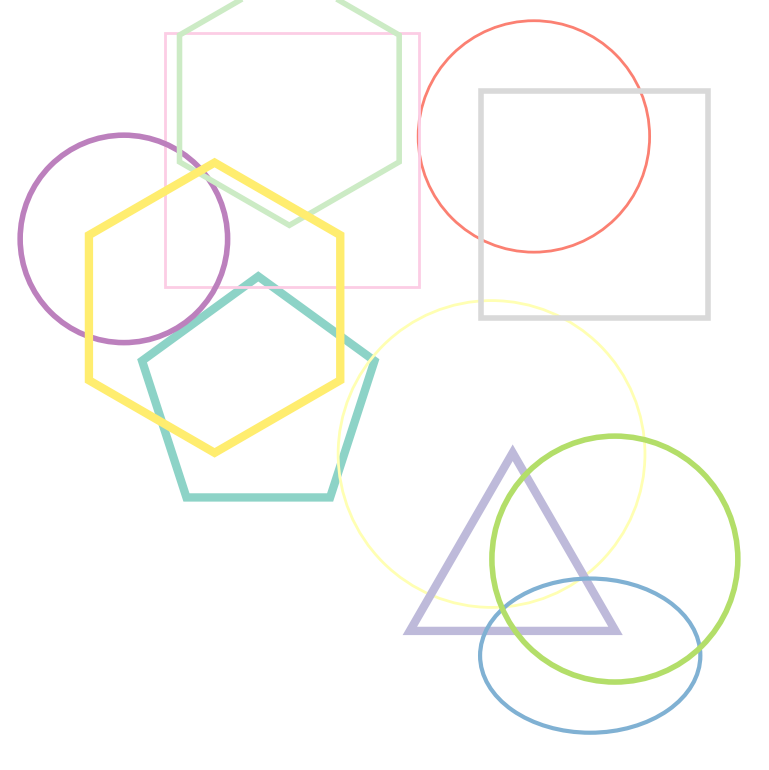[{"shape": "pentagon", "thickness": 3, "radius": 0.79, "center": [0.335, 0.482]}, {"shape": "circle", "thickness": 1, "radius": 1.0, "center": [0.638, 0.41]}, {"shape": "triangle", "thickness": 3, "radius": 0.77, "center": [0.666, 0.258]}, {"shape": "circle", "thickness": 1, "radius": 0.75, "center": [0.693, 0.823]}, {"shape": "oval", "thickness": 1.5, "radius": 0.72, "center": [0.767, 0.149]}, {"shape": "circle", "thickness": 2, "radius": 0.8, "center": [0.799, 0.274]}, {"shape": "square", "thickness": 1, "radius": 0.82, "center": [0.379, 0.792]}, {"shape": "square", "thickness": 2, "radius": 0.74, "center": [0.773, 0.734]}, {"shape": "circle", "thickness": 2, "radius": 0.67, "center": [0.161, 0.69]}, {"shape": "hexagon", "thickness": 2, "radius": 0.82, "center": [0.376, 0.872]}, {"shape": "hexagon", "thickness": 3, "radius": 0.94, "center": [0.279, 0.6]}]